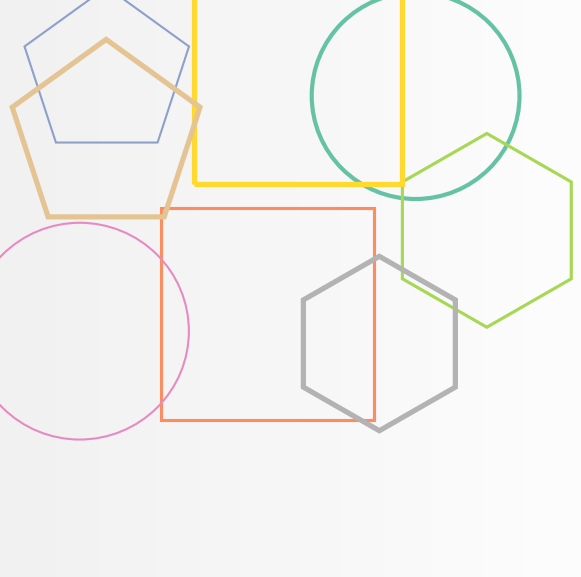[{"shape": "circle", "thickness": 2, "radius": 0.89, "center": [0.715, 0.833]}, {"shape": "square", "thickness": 1.5, "radius": 0.92, "center": [0.46, 0.456]}, {"shape": "pentagon", "thickness": 1, "radius": 0.74, "center": [0.184, 0.873]}, {"shape": "circle", "thickness": 1, "radius": 0.94, "center": [0.137, 0.426]}, {"shape": "hexagon", "thickness": 1.5, "radius": 0.84, "center": [0.838, 0.6]}, {"shape": "square", "thickness": 2.5, "radius": 0.89, "center": [0.512, 0.86]}, {"shape": "pentagon", "thickness": 2.5, "radius": 0.85, "center": [0.183, 0.761]}, {"shape": "hexagon", "thickness": 2.5, "radius": 0.75, "center": [0.653, 0.404]}]